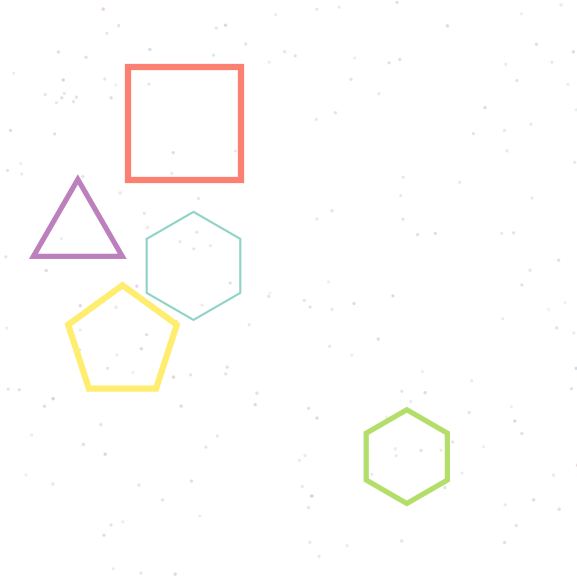[{"shape": "hexagon", "thickness": 1, "radius": 0.47, "center": [0.335, 0.539]}, {"shape": "square", "thickness": 3, "radius": 0.49, "center": [0.32, 0.785]}, {"shape": "hexagon", "thickness": 2.5, "radius": 0.41, "center": [0.704, 0.208]}, {"shape": "triangle", "thickness": 2.5, "radius": 0.44, "center": [0.135, 0.6]}, {"shape": "pentagon", "thickness": 3, "radius": 0.49, "center": [0.212, 0.406]}]